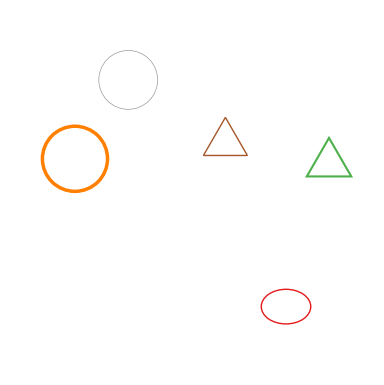[{"shape": "oval", "thickness": 1, "radius": 0.32, "center": [0.743, 0.204]}, {"shape": "triangle", "thickness": 1.5, "radius": 0.33, "center": [0.855, 0.575]}, {"shape": "circle", "thickness": 2.5, "radius": 0.42, "center": [0.195, 0.588]}, {"shape": "triangle", "thickness": 1, "radius": 0.33, "center": [0.585, 0.629]}, {"shape": "circle", "thickness": 0.5, "radius": 0.38, "center": [0.333, 0.792]}]